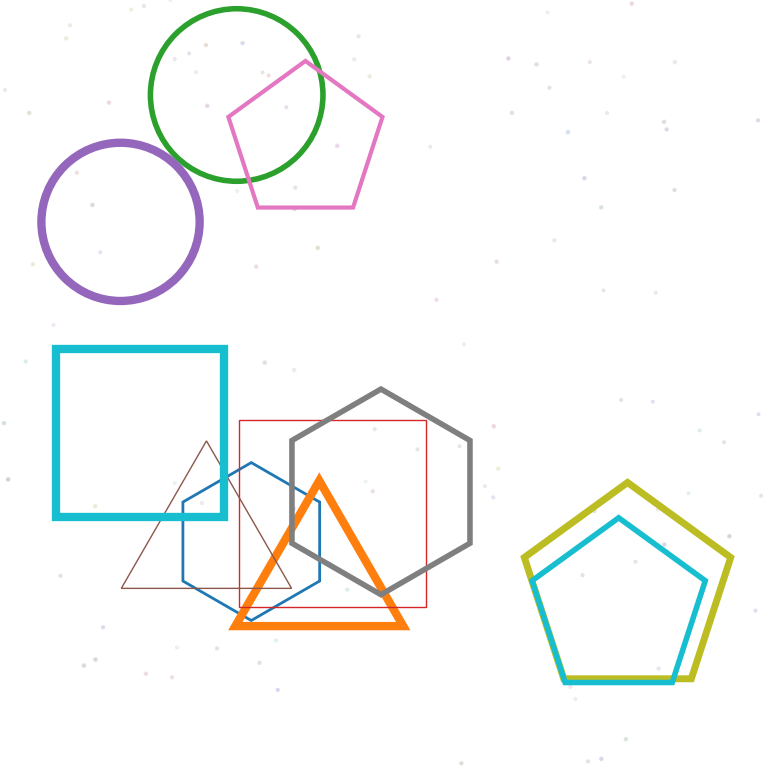[{"shape": "hexagon", "thickness": 1, "radius": 0.51, "center": [0.326, 0.297]}, {"shape": "triangle", "thickness": 3, "radius": 0.63, "center": [0.415, 0.25]}, {"shape": "circle", "thickness": 2, "radius": 0.56, "center": [0.307, 0.877]}, {"shape": "square", "thickness": 0.5, "radius": 0.61, "center": [0.432, 0.333]}, {"shape": "circle", "thickness": 3, "radius": 0.51, "center": [0.157, 0.712]}, {"shape": "triangle", "thickness": 0.5, "radius": 0.64, "center": [0.268, 0.3]}, {"shape": "pentagon", "thickness": 1.5, "radius": 0.53, "center": [0.397, 0.816]}, {"shape": "hexagon", "thickness": 2, "radius": 0.67, "center": [0.495, 0.361]}, {"shape": "pentagon", "thickness": 2.5, "radius": 0.7, "center": [0.815, 0.232]}, {"shape": "square", "thickness": 3, "radius": 0.55, "center": [0.182, 0.438]}, {"shape": "pentagon", "thickness": 2, "radius": 0.59, "center": [0.803, 0.209]}]